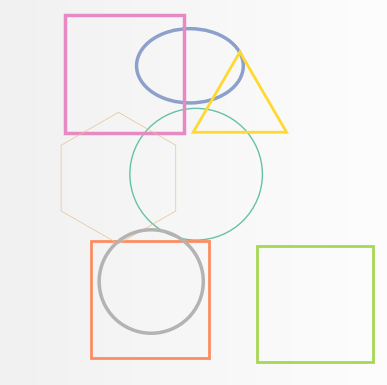[{"shape": "circle", "thickness": 1, "radius": 0.86, "center": [0.506, 0.547]}, {"shape": "square", "thickness": 2, "radius": 0.76, "center": [0.386, 0.222]}, {"shape": "oval", "thickness": 2.5, "radius": 0.69, "center": [0.49, 0.829]}, {"shape": "square", "thickness": 2.5, "radius": 0.77, "center": [0.321, 0.809]}, {"shape": "square", "thickness": 2, "radius": 0.75, "center": [0.813, 0.211]}, {"shape": "triangle", "thickness": 2, "radius": 0.7, "center": [0.619, 0.726]}, {"shape": "hexagon", "thickness": 0.5, "radius": 0.85, "center": [0.306, 0.537]}, {"shape": "circle", "thickness": 2.5, "radius": 0.67, "center": [0.39, 0.269]}]